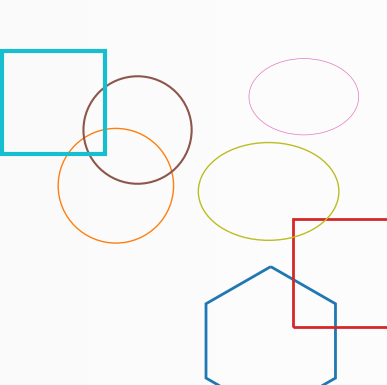[{"shape": "hexagon", "thickness": 2, "radius": 0.96, "center": [0.699, 0.115]}, {"shape": "circle", "thickness": 1, "radius": 0.74, "center": [0.299, 0.518]}, {"shape": "square", "thickness": 2, "radius": 0.7, "center": [0.897, 0.291]}, {"shape": "circle", "thickness": 1.5, "radius": 0.7, "center": [0.355, 0.662]}, {"shape": "oval", "thickness": 0.5, "radius": 0.71, "center": [0.784, 0.749]}, {"shape": "oval", "thickness": 1, "radius": 0.91, "center": [0.693, 0.503]}, {"shape": "square", "thickness": 3, "radius": 0.67, "center": [0.138, 0.733]}]